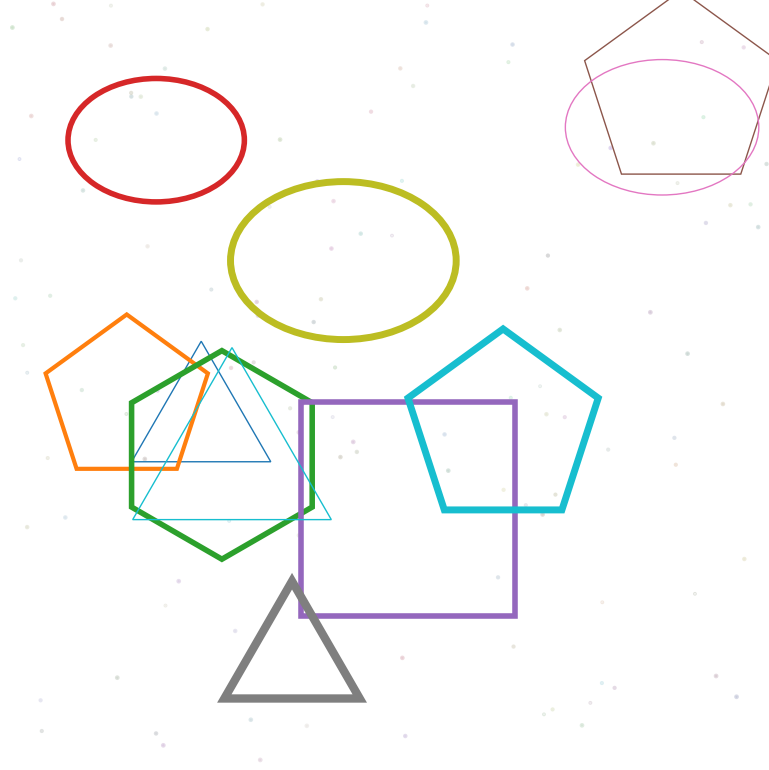[{"shape": "triangle", "thickness": 0.5, "radius": 0.52, "center": [0.261, 0.452]}, {"shape": "pentagon", "thickness": 1.5, "radius": 0.55, "center": [0.165, 0.481]}, {"shape": "hexagon", "thickness": 2, "radius": 0.68, "center": [0.288, 0.409]}, {"shape": "oval", "thickness": 2, "radius": 0.57, "center": [0.203, 0.818]}, {"shape": "square", "thickness": 2, "radius": 0.7, "center": [0.53, 0.339]}, {"shape": "pentagon", "thickness": 0.5, "radius": 0.66, "center": [0.885, 0.881]}, {"shape": "oval", "thickness": 0.5, "radius": 0.63, "center": [0.86, 0.835]}, {"shape": "triangle", "thickness": 3, "radius": 0.51, "center": [0.379, 0.144]}, {"shape": "oval", "thickness": 2.5, "radius": 0.73, "center": [0.446, 0.662]}, {"shape": "pentagon", "thickness": 2.5, "radius": 0.65, "center": [0.653, 0.443]}, {"shape": "triangle", "thickness": 0.5, "radius": 0.74, "center": [0.301, 0.4]}]